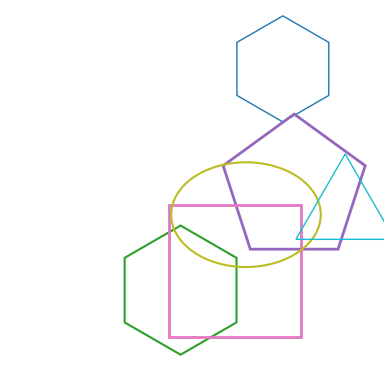[{"shape": "hexagon", "thickness": 1, "radius": 0.69, "center": [0.735, 0.821]}, {"shape": "hexagon", "thickness": 1.5, "radius": 0.84, "center": [0.469, 0.246]}, {"shape": "pentagon", "thickness": 2, "radius": 0.97, "center": [0.764, 0.51]}, {"shape": "square", "thickness": 2, "radius": 0.86, "center": [0.611, 0.295]}, {"shape": "oval", "thickness": 1.5, "radius": 0.97, "center": [0.639, 0.442]}, {"shape": "triangle", "thickness": 1, "radius": 0.74, "center": [0.897, 0.452]}]